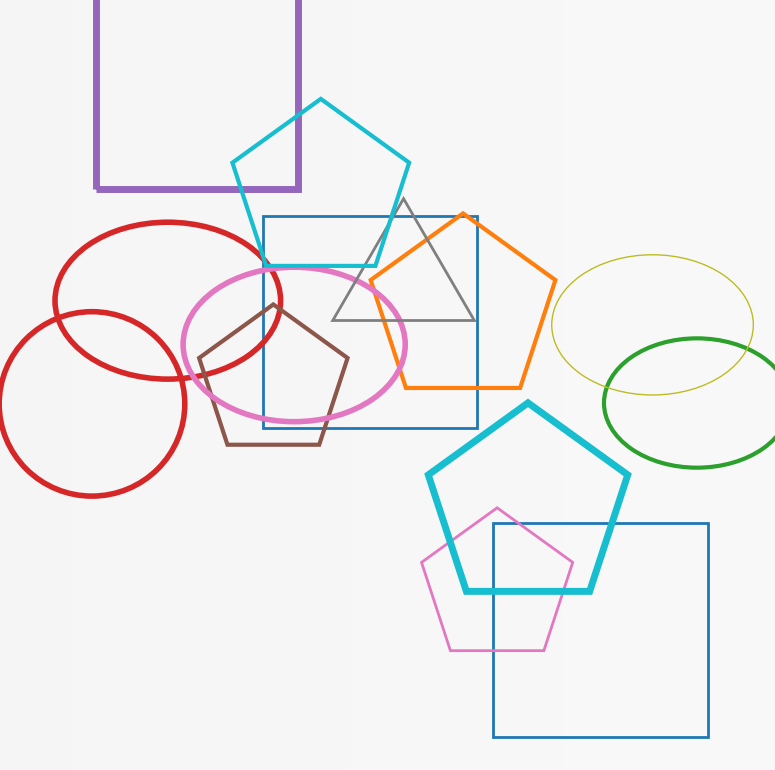[{"shape": "square", "thickness": 1, "radius": 0.7, "center": [0.775, 0.181]}, {"shape": "square", "thickness": 1, "radius": 0.69, "center": [0.477, 0.582]}, {"shape": "pentagon", "thickness": 1.5, "radius": 0.63, "center": [0.597, 0.598]}, {"shape": "oval", "thickness": 1.5, "radius": 0.6, "center": [0.899, 0.477]}, {"shape": "circle", "thickness": 2, "radius": 0.6, "center": [0.119, 0.475]}, {"shape": "oval", "thickness": 2, "radius": 0.73, "center": [0.217, 0.61]}, {"shape": "square", "thickness": 2.5, "radius": 0.65, "center": [0.255, 0.885]}, {"shape": "pentagon", "thickness": 1.5, "radius": 0.5, "center": [0.353, 0.504]}, {"shape": "pentagon", "thickness": 1, "radius": 0.51, "center": [0.641, 0.238]}, {"shape": "oval", "thickness": 2, "radius": 0.72, "center": [0.38, 0.553]}, {"shape": "triangle", "thickness": 1, "radius": 0.53, "center": [0.521, 0.636]}, {"shape": "oval", "thickness": 0.5, "radius": 0.65, "center": [0.842, 0.578]}, {"shape": "pentagon", "thickness": 1.5, "radius": 0.6, "center": [0.414, 0.752]}, {"shape": "pentagon", "thickness": 2.5, "radius": 0.68, "center": [0.681, 0.341]}]